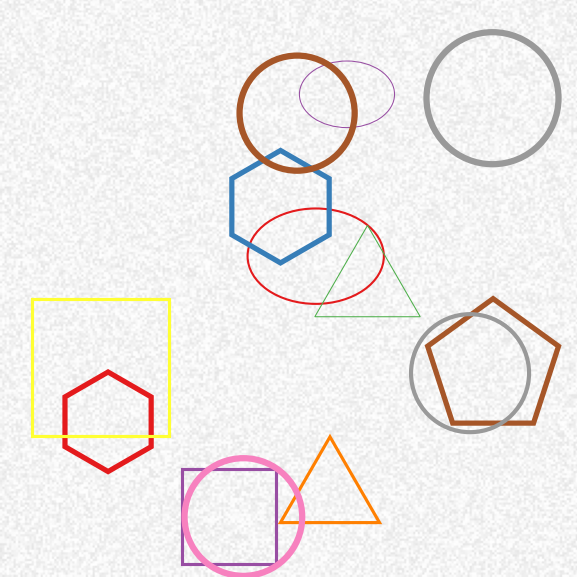[{"shape": "hexagon", "thickness": 2.5, "radius": 0.43, "center": [0.187, 0.269]}, {"shape": "oval", "thickness": 1, "radius": 0.59, "center": [0.547, 0.556]}, {"shape": "hexagon", "thickness": 2.5, "radius": 0.49, "center": [0.486, 0.641]}, {"shape": "triangle", "thickness": 0.5, "radius": 0.53, "center": [0.636, 0.503]}, {"shape": "oval", "thickness": 0.5, "radius": 0.41, "center": [0.601, 0.836]}, {"shape": "square", "thickness": 1.5, "radius": 0.41, "center": [0.397, 0.105]}, {"shape": "triangle", "thickness": 1.5, "radius": 0.5, "center": [0.571, 0.144]}, {"shape": "square", "thickness": 1.5, "radius": 0.59, "center": [0.174, 0.363]}, {"shape": "pentagon", "thickness": 2.5, "radius": 0.6, "center": [0.854, 0.363]}, {"shape": "circle", "thickness": 3, "radius": 0.5, "center": [0.514, 0.803]}, {"shape": "circle", "thickness": 3, "radius": 0.51, "center": [0.421, 0.104]}, {"shape": "circle", "thickness": 2, "radius": 0.51, "center": [0.814, 0.353]}, {"shape": "circle", "thickness": 3, "radius": 0.57, "center": [0.853, 0.829]}]